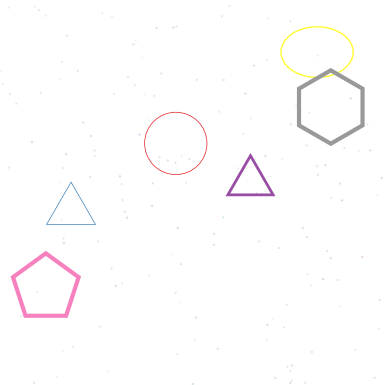[{"shape": "circle", "thickness": 0.5, "radius": 0.4, "center": [0.457, 0.627]}, {"shape": "triangle", "thickness": 0.5, "radius": 0.37, "center": [0.185, 0.454]}, {"shape": "triangle", "thickness": 2, "radius": 0.34, "center": [0.651, 0.528]}, {"shape": "oval", "thickness": 1, "radius": 0.47, "center": [0.824, 0.865]}, {"shape": "pentagon", "thickness": 3, "radius": 0.45, "center": [0.119, 0.252]}, {"shape": "hexagon", "thickness": 3, "radius": 0.48, "center": [0.859, 0.722]}]